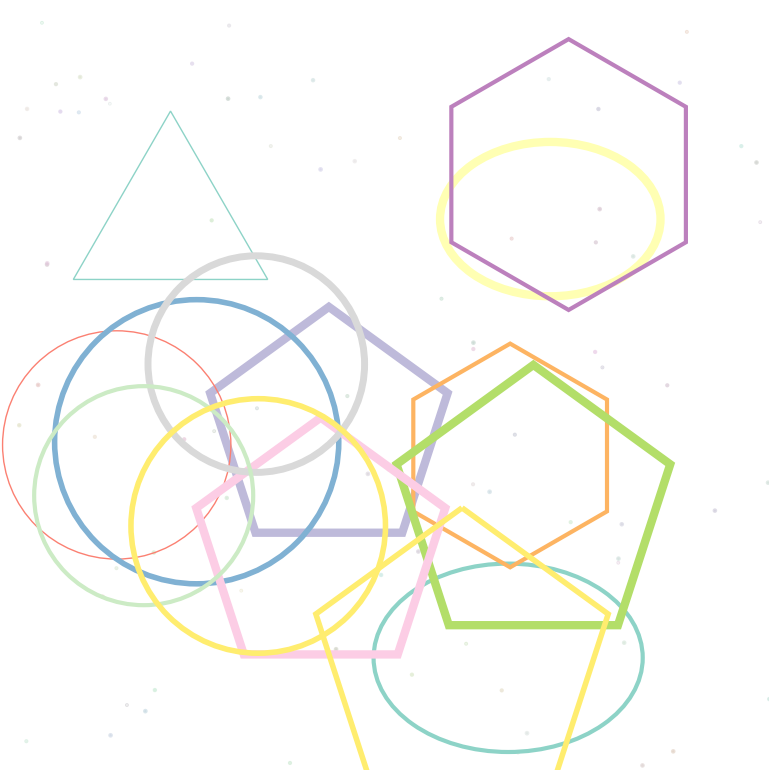[{"shape": "triangle", "thickness": 0.5, "radius": 0.73, "center": [0.221, 0.71]}, {"shape": "oval", "thickness": 1.5, "radius": 0.87, "center": [0.66, 0.146]}, {"shape": "oval", "thickness": 3, "radius": 0.72, "center": [0.715, 0.715]}, {"shape": "pentagon", "thickness": 3, "radius": 0.81, "center": [0.427, 0.439]}, {"shape": "circle", "thickness": 0.5, "radius": 0.74, "center": [0.152, 0.422]}, {"shape": "circle", "thickness": 2, "radius": 0.92, "center": [0.255, 0.426]}, {"shape": "hexagon", "thickness": 1.5, "radius": 0.73, "center": [0.663, 0.408]}, {"shape": "pentagon", "thickness": 3, "radius": 0.93, "center": [0.693, 0.339]}, {"shape": "pentagon", "thickness": 3, "radius": 0.85, "center": [0.417, 0.288]}, {"shape": "circle", "thickness": 2.5, "radius": 0.7, "center": [0.333, 0.527]}, {"shape": "hexagon", "thickness": 1.5, "radius": 0.88, "center": [0.738, 0.773]}, {"shape": "circle", "thickness": 1.5, "radius": 0.71, "center": [0.187, 0.356]}, {"shape": "pentagon", "thickness": 2, "radius": 1.0, "center": [0.6, 0.141]}, {"shape": "circle", "thickness": 2, "radius": 0.83, "center": [0.335, 0.317]}]